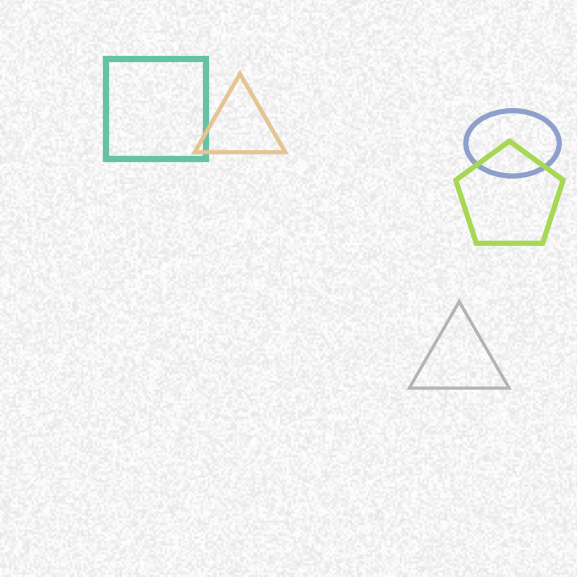[{"shape": "square", "thickness": 3, "radius": 0.43, "center": [0.271, 0.811]}, {"shape": "oval", "thickness": 2.5, "radius": 0.4, "center": [0.887, 0.751]}, {"shape": "pentagon", "thickness": 2.5, "radius": 0.49, "center": [0.882, 0.657]}, {"shape": "triangle", "thickness": 2, "radius": 0.45, "center": [0.416, 0.781]}, {"shape": "triangle", "thickness": 1.5, "radius": 0.5, "center": [0.795, 0.377]}]